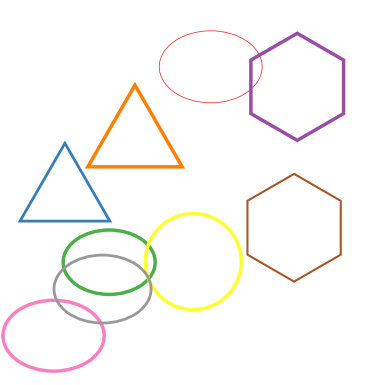[{"shape": "oval", "thickness": 0.5, "radius": 0.67, "center": [0.547, 0.826]}, {"shape": "triangle", "thickness": 2, "radius": 0.67, "center": [0.169, 0.493]}, {"shape": "oval", "thickness": 2.5, "radius": 0.6, "center": [0.284, 0.319]}, {"shape": "hexagon", "thickness": 2.5, "radius": 0.7, "center": [0.772, 0.774]}, {"shape": "triangle", "thickness": 2.5, "radius": 0.71, "center": [0.351, 0.637]}, {"shape": "circle", "thickness": 2.5, "radius": 0.62, "center": [0.502, 0.32]}, {"shape": "hexagon", "thickness": 1.5, "radius": 0.7, "center": [0.764, 0.408]}, {"shape": "oval", "thickness": 2.5, "radius": 0.66, "center": [0.139, 0.128]}, {"shape": "oval", "thickness": 2, "radius": 0.63, "center": [0.266, 0.249]}]